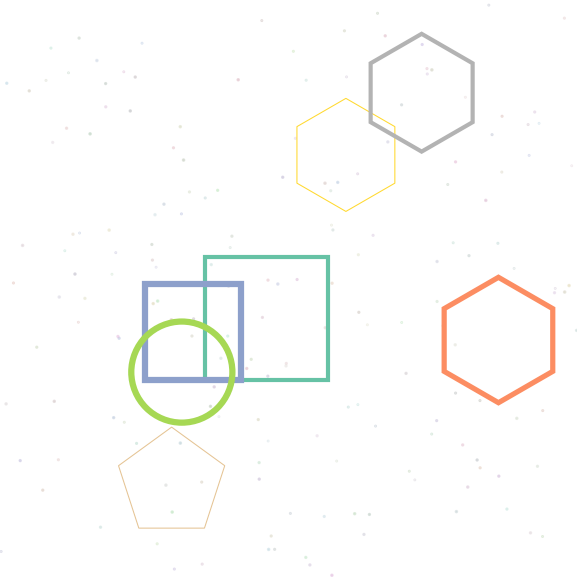[{"shape": "square", "thickness": 2, "radius": 0.53, "center": [0.462, 0.448]}, {"shape": "hexagon", "thickness": 2.5, "radius": 0.54, "center": [0.863, 0.41]}, {"shape": "square", "thickness": 3, "radius": 0.42, "center": [0.333, 0.424]}, {"shape": "circle", "thickness": 3, "radius": 0.44, "center": [0.315, 0.355]}, {"shape": "hexagon", "thickness": 0.5, "radius": 0.49, "center": [0.599, 0.731]}, {"shape": "pentagon", "thickness": 0.5, "radius": 0.48, "center": [0.297, 0.163]}, {"shape": "hexagon", "thickness": 2, "radius": 0.51, "center": [0.73, 0.839]}]